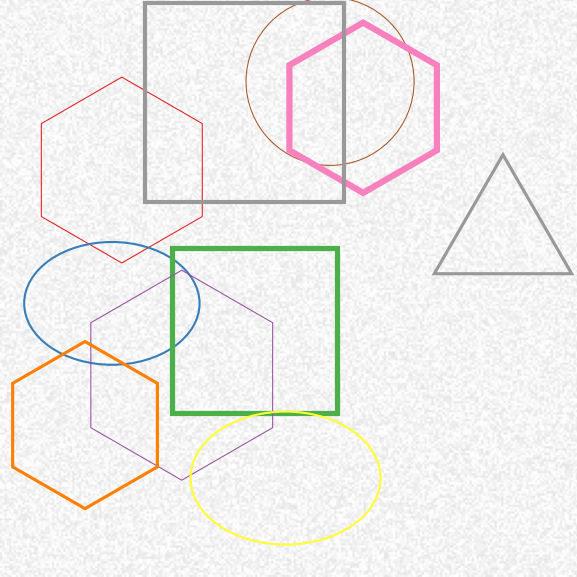[{"shape": "hexagon", "thickness": 0.5, "radius": 0.8, "center": [0.211, 0.705]}, {"shape": "oval", "thickness": 1, "radius": 0.76, "center": [0.194, 0.474]}, {"shape": "square", "thickness": 2.5, "radius": 0.71, "center": [0.44, 0.427]}, {"shape": "hexagon", "thickness": 0.5, "radius": 0.91, "center": [0.315, 0.349]}, {"shape": "hexagon", "thickness": 1.5, "radius": 0.72, "center": [0.147, 0.263]}, {"shape": "oval", "thickness": 1, "radius": 0.82, "center": [0.494, 0.171]}, {"shape": "circle", "thickness": 0.5, "radius": 0.73, "center": [0.572, 0.858]}, {"shape": "hexagon", "thickness": 3, "radius": 0.74, "center": [0.629, 0.813]}, {"shape": "triangle", "thickness": 1.5, "radius": 0.69, "center": [0.871, 0.594]}, {"shape": "square", "thickness": 2, "radius": 0.86, "center": [0.423, 0.822]}]